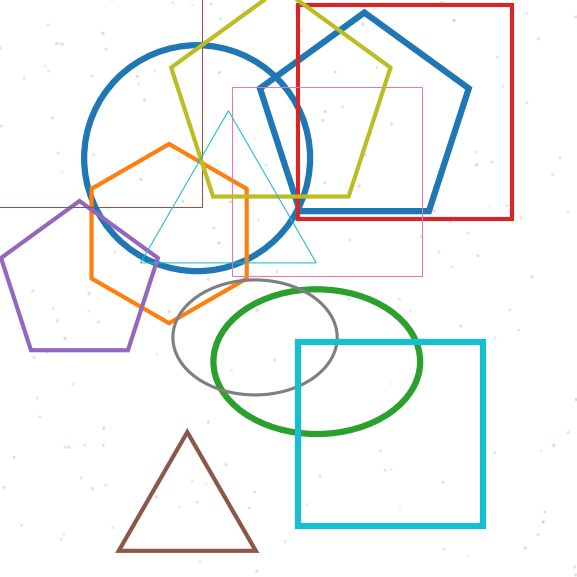[{"shape": "pentagon", "thickness": 3, "radius": 0.95, "center": [0.631, 0.787]}, {"shape": "circle", "thickness": 3, "radius": 0.98, "center": [0.341, 0.725]}, {"shape": "hexagon", "thickness": 2, "radius": 0.78, "center": [0.293, 0.595]}, {"shape": "oval", "thickness": 3, "radius": 0.89, "center": [0.549, 0.373]}, {"shape": "square", "thickness": 2, "radius": 0.93, "center": [0.701, 0.805]}, {"shape": "pentagon", "thickness": 2, "radius": 0.71, "center": [0.138, 0.508]}, {"shape": "triangle", "thickness": 2, "radius": 0.69, "center": [0.324, 0.114]}, {"shape": "square", "thickness": 0.5, "radius": 0.95, "center": [0.159, 0.831]}, {"shape": "square", "thickness": 0.5, "radius": 0.82, "center": [0.566, 0.685]}, {"shape": "oval", "thickness": 1.5, "radius": 0.71, "center": [0.442, 0.415]}, {"shape": "pentagon", "thickness": 2, "radius": 1.0, "center": [0.486, 0.82]}, {"shape": "triangle", "thickness": 0.5, "radius": 0.88, "center": [0.396, 0.632]}, {"shape": "square", "thickness": 3, "radius": 0.8, "center": [0.676, 0.247]}]